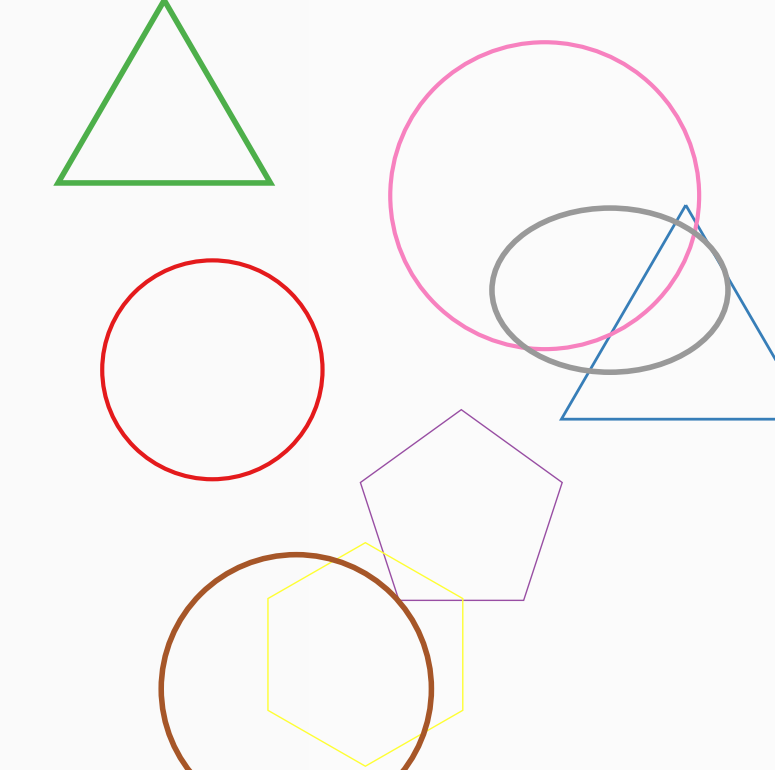[{"shape": "circle", "thickness": 1.5, "radius": 0.71, "center": [0.274, 0.52]}, {"shape": "triangle", "thickness": 1, "radius": 0.93, "center": [0.885, 0.548]}, {"shape": "triangle", "thickness": 2, "radius": 0.79, "center": [0.212, 0.841]}, {"shape": "pentagon", "thickness": 0.5, "radius": 0.68, "center": [0.595, 0.331]}, {"shape": "hexagon", "thickness": 0.5, "radius": 0.73, "center": [0.471, 0.15]}, {"shape": "circle", "thickness": 2, "radius": 0.87, "center": [0.382, 0.105]}, {"shape": "circle", "thickness": 1.5, "radius": 1.0, "center": [0.703, 0.746]}, {"shape": "oval", "thickness": 2, "radius": 0.76, "center": [0.787, 0.623]}]